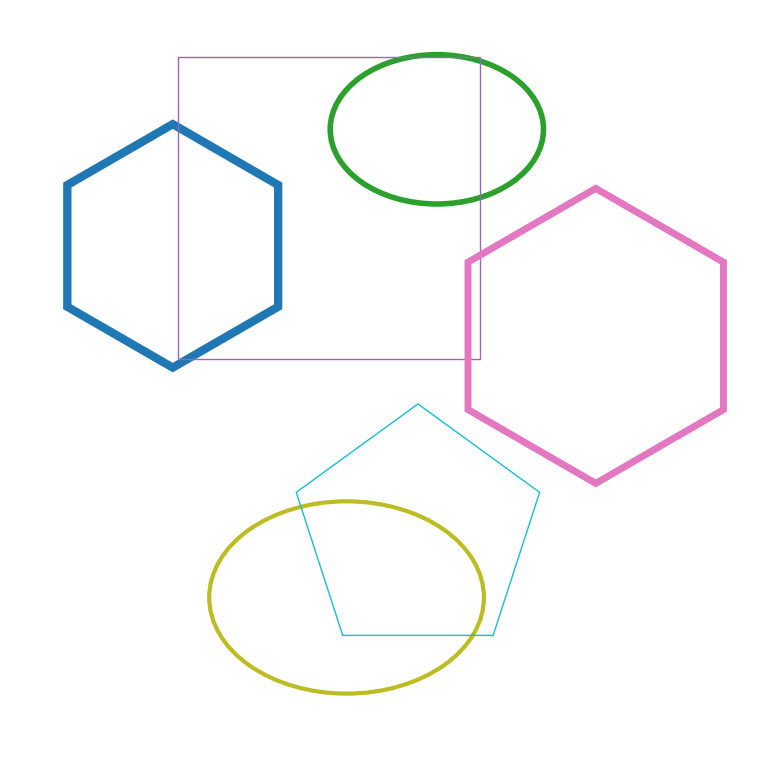[{"shape": "hexagon", "thickness": 3, "radius": 0.79, "center": [0.224, 0.681]}, {"shape": "oval", "thickness": 2, "radius": 0.69, "center": [0.567, 0.832]}, {"shape": "square", "thickness": 0.5, "radius": 0.98, "center": [0.427, 0.73]}, {"shape": "hexagon", "thickness": 2.5, "radius": 0.96, "center": [0.774, 0.564]}, {"shape": "oval", "thickness": 1.5, "radius": 0.89, "center": [0.45, 0.224]}, {"shape": "pentagon", "thickness": 0.5, "radius": 0.83, "center": [0.543, 0.309]}]